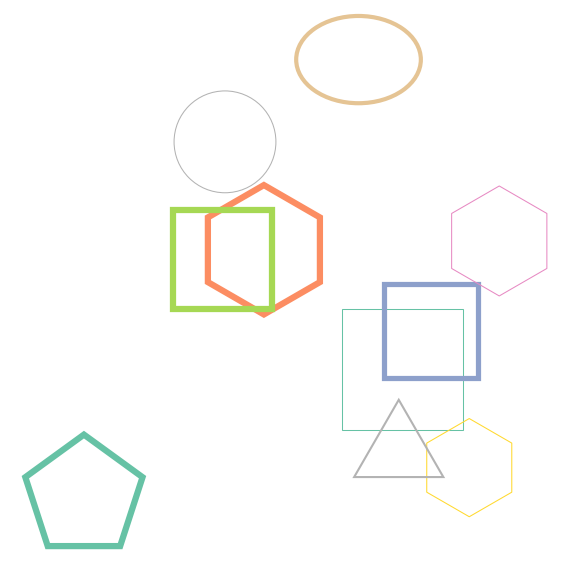[{"shape": "square", "thickness": 0.5, "radius": 0.52, "center": [0.697, 0.36]}, {"shape": "pentagon", "thickness": 3, "radius": 0.53, "center": [0.145, 0.14]}, {"shape": "hexagon", "thickness": 3, "radius": 0.56, "center": [0.457, 0.567]}, {"shape": "square", "thickness": 2.5, "radius": 0.41, "center": [0.746, 0.425]}, {"shape": "hexagon", "thickness": 0.5, "radius": 0.48, "center": [0.865, 0.582]}, {"shape": "square", "thickness": 3, "radius": 0.43, "center": [0.385, 0.55]}, {"shape": "hexagon", "thickness": 0.5, "radius": 0.43, "center": [0.813, 0.189]}, {"shape": "oval", "thickness": 2, "radius": 0.54, "center": [0.621, 0.896]}, {"shape": "circle", "thickness": 0.5, "radius": 0.44, "center": [0.39, 0.754]}, {"shape": "triangle", "thickness": 1, "radius": 0.45, "center": [0.69, 0.218]}]